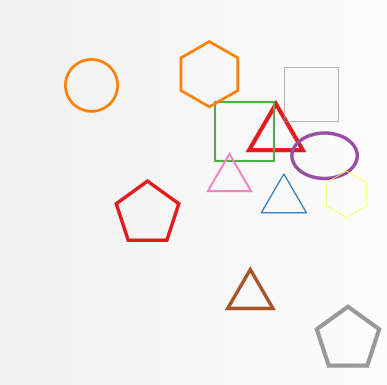[{"shape": "triangle", "thickness": 3, "radius": 0.4, "center": [0.712, 0.65]}, {"shape": "pentagon", "thickness": 2.5, "radius": 0.42, "center": [0.381, 0.445]}, {"shape": "triangle", "thickness": 1, "radius": 0.34, "center": [0.733, 0.481]}, {"shape": "square", "thickness": 1.5, "radius": 0.38, "center": [0.63, 0.659]}, {"shape": "oval", "thickness": 2.5, "radius": 0.42, "center": [0.838, 0.595]}, {"shape": "hexagon", "thickness": 2, "radius": 0.42, "center": [0.54, 0.807]}, {"shape": "circle", "thickness": 2, "radius": 0.34, "center": [0.236, 0.778]}, {"shape": "hexagon", "thickness": 0.5, "radius": 0.3, "center": [0.894, 0.495]}, {"shape": "triangle", "thickness": 2.5, "radius": 0.34, "center": [0.646, 0.233]}, {"shape": "triangle", "thickness": 1.5, "radius": 0.32, "center": [0.592, 0.536]}, {"shape": "pentagon", "thickness": 3, "radius": 0.42, "center": [0.898, 0.119]}, {"shape": "square", "thickness": 0.5, "radius": 0.35, "center": [0.802, 0.755]}]